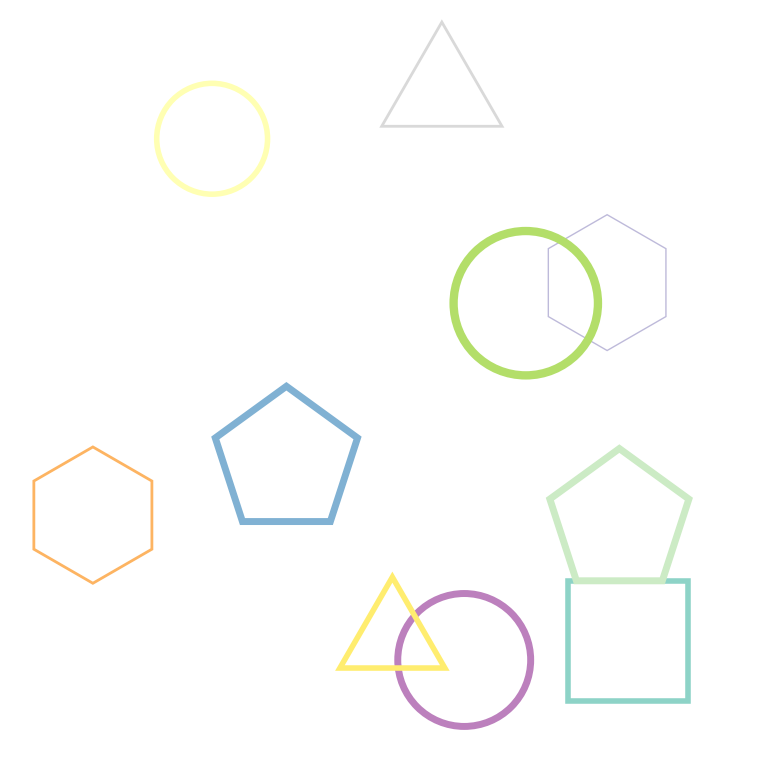[{"shape": "square", "thickness": 2, "radius": 0.39, "center": [0.815, 0.167]}, {"shape": "circle", "thickness": 2, "radius": 0.36, "center": [0.275, 0.82]}, {"shape": "hexagon", "thickness": 0.5, "radius": 0.44, "center": [0.788, 0.633]}, {"shape": "pentagon", "thickness": 2.5, "radius": 0.49, "center": [0.372, 0.401]}, {"shape": "hexagon", "thickness": 1, "radius": 0.44, "center": [0.121, 0.331]}, {"shape": "circle", "thickness": 3, "radius": 0.47, "center": [0.683, 0.606]}, {"shape": "triangle", "thickness": 1, "radius": 0.45, "center": [0.574, 0.881]}, {"shape": "circle", "thickness": 2.5, "radius": 0.43, "center": [0.603, 0.143]}, {"shape": "pentagon", "thickness": 2.5, "radius": 0.47, "center": [0.804, 0.323]}, {"shape": "triangle", "thickness": 2, "radius": 0.39, "center": [0.51, 0.172]}]